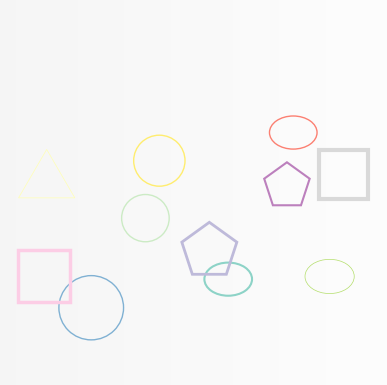[{"shape": "oval", "thickness": 1.5, "radius": 0.31, "center": [0.589, 0.275]}, {"shape": "triangle", "thickness": 0.5, "radius": 0.42, "center": [0.12, 0.528]}, {"shape": "pentagon", "thickness": 2, "radius": 0.37, "center": [0.54, 0.348]}, {"shape": "oval", "thickness": 1, "radius": 0.31, "center": [0.757, 0.656]}, {"shape": "circle", "thickness": 1, "radius": 0.42, "center": [0.235, 0.201]}, {"shape": "oval", "thickness": 0.5, "radius": 0.32, "center": [0.851, 0.282]}, {"shape": "square", "thickness": 2.5, "radius": 0.34, "center": [0.113, 0.284]}, {"shape": "square", "thickness": 3, "radius": 0.31, "center": [0.887, 0.547]}, {"shape": "pentagon", "thickness": 1.5, "radius": 0.31, "center": [0.74, 0.517]}, {"shape": "circle", "thickness": 1, "radius": 0.31, "center": [0.375, 0.433]}, {"shape": "circle", "thickness": 1, "radius": 0.33, "center": [0.411, 0.583]}]